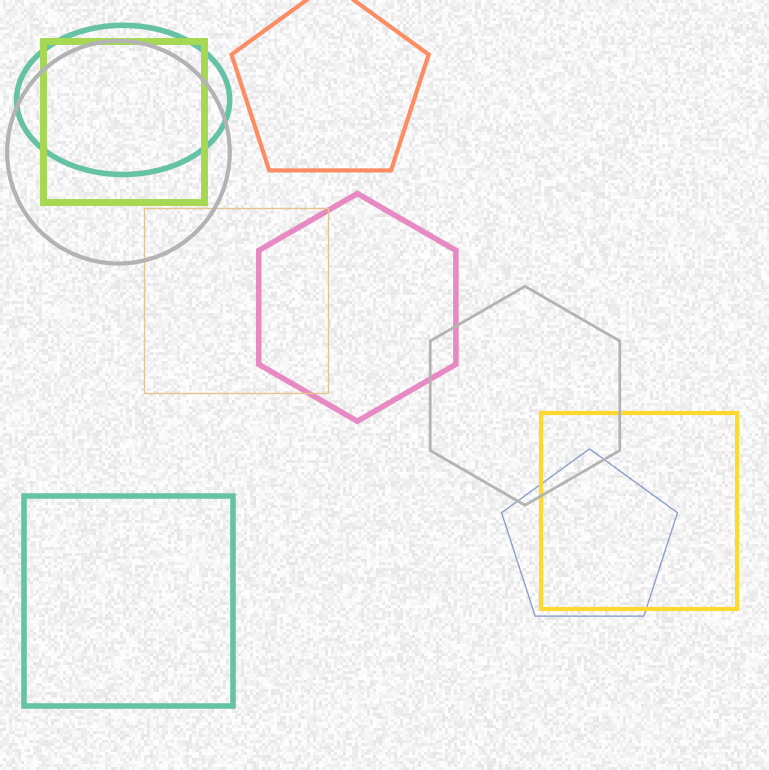[{"shape": "square", "thickness": 2, "radius": 0.68, "center": [0.167, 0.219]}, {"shape": "oval", "thickness": 2, "radius": 0.69, "center": [0.16, 0.87]}, {"shape": "pentagon", "thickness": 1.5, "radius": 0.67, "center": [0.429, 0.888]}, {"shape": "pentagon", "thickness": 0.5, "radius": 0.6, "center": [0.766, 0.297]}, {"shape": "hexagon", "thickness": 2, "radius": 0.74, "center": [0.464, 0.601]}, {"shape": "square", "thickness": 2.5, "radius": 0.52, "center": [0.16, 0.843]}, {"shape": "square", "thickness": 1.5, "radius": 0.64, "center": [0.83, 0.336]}, {"shape": "square", "thickness": 0.5, "radius": 0.6, "center": [0.307, 0.61]}, {"shape": "circle", "thickness": 1.5, "radius": 0.72, "center": [0.154, 0.802]}, {"shape": "hexagon", "thickness": 1, "radius": 0.71, "center": [0.682, 0.486]}]